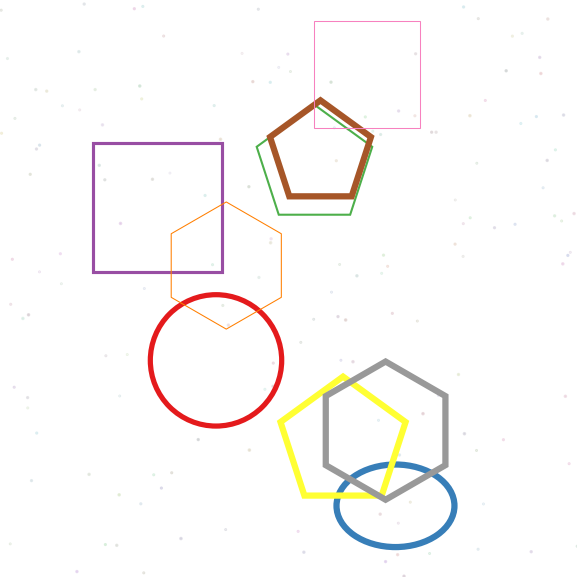[{"shape": "circle", "thickness": 2.5, "radius": 0.57, "center": [0.374, 0.375]}, {"shape": "oval", "thickness": 3, "radius": 0.51, "center": [0.685, 0.123]}, {"shape": "pentagon", "thickness": 1, "radius": 0.53, "center": [0.545, 0.712]}, {"shape": "square", "thickness": 1.5, "radius": 0.56, "center": [0.272, 0.639]}, {"shape": "hexagon", "thickness": 0.5, "radius": 0.55, "center": [0.392, 0.539]}, {"shape": "pentagon", "thickness": 3, "radius": 0.57, "center": [0.594, 0.233]}, {"shape": "pentagon", "thickness": 3, "radius": 0.46, "center": [0.555, 0.733]}, {"shape": "square", "thickness": 0.5, "radius": 0.46, "center": [0.636, 0.87]}, {"shape": "hexagon", "thickness": 3, "radius": 0.6, "center": [0.668, 0.253]}]